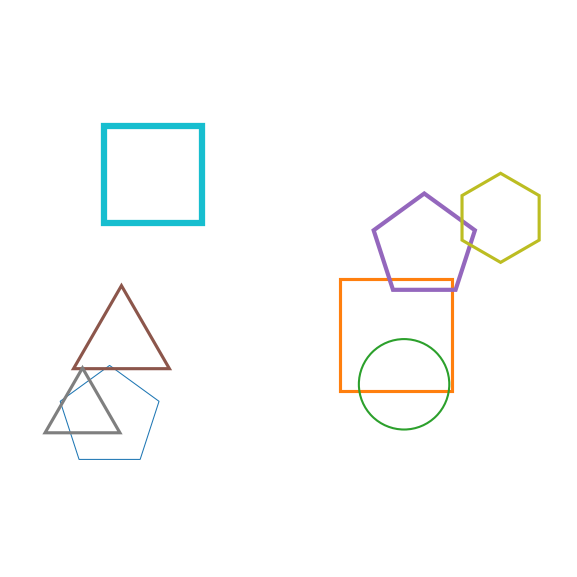[{"shape": "pentagon", "thickness": 0.5, "radius": 0.45, "center": [0.19, 0.276]}, {"shape": "square", "thickness": 1.5, "radius": 0.48, "center": [0.685, 0.419]}, {"shape": "circle", "thickness": 1, "radius": 0.39, "center": [0.7, 0.334]}, {"shape": "pentagon", "thickness": 2, "radius": 0.46, "center": [0.735, 0.572]}, {"shape": "triangle", "thickness": 1.5, "radius": 0.48, "center": [0.21, 0.409]}, {"shape": "triangle", "thickness": 1.5, "radius": 0.37, "center": [0.143, 0.287]}, {"shape": "hexagon", "thickness": 1.5, "radius": 0.39, "center": [0.867, 0.622]}, {"shape": "square", "thickness": 3, "radius": 0.42, "center": [0.265, 0.697]}]